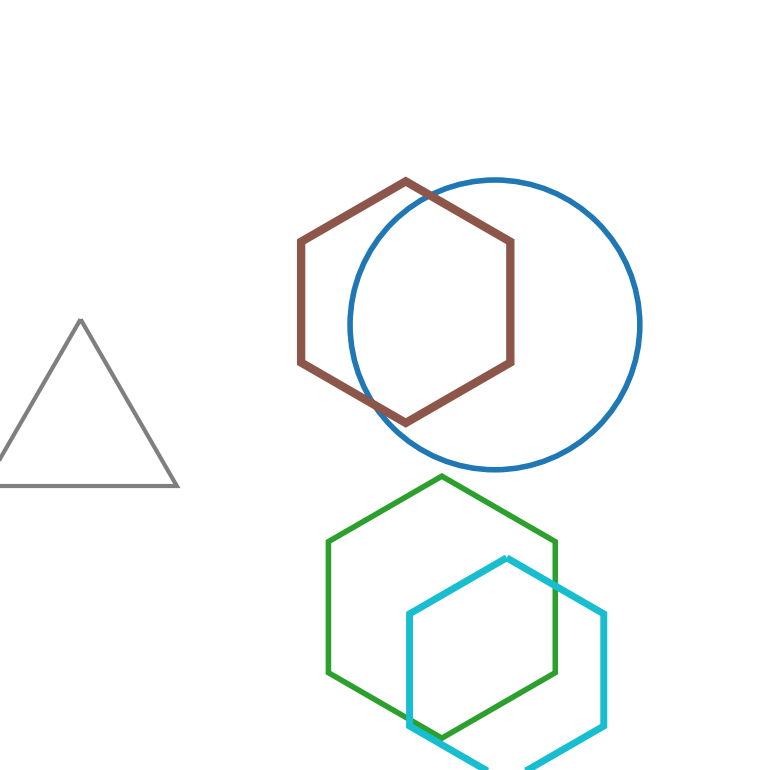[{"shape": "circle", "thickness": 2, "radius": 0.94, "center": [0.643, 0.578]}, {"shape": "hexagon", "thickness": 2, "radius": 0.85, "center": [0.574, 0.211]}, {"shape": "hexagon", "thickness": 3, "radius": 0.78, "center": [0.527, 0.608]}, {"shape": "triangle", "thickness": 1.5, "radius": 0.72, "center": [0.105, 0.441]}, {"shape": "hexagon", "thickness": 2.5, "radius": 0.73, "center": [0.658, 0.13]}]